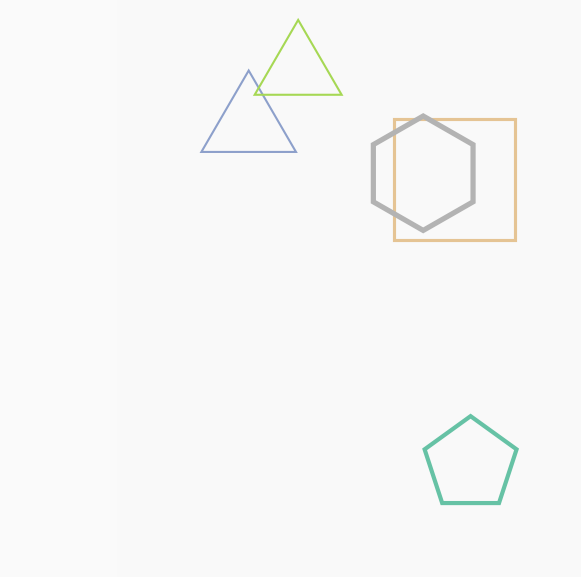[{"shape": "pentagon", "thickness": 2, "radius": 0.42, "center": [0.81, 0.195]}, {"shape": "triangle", "thickness": 1, "radius": 0.47, "center": [0.428, 0.783]}, {"shape": "triangle", "thickness": 1, "radius": 0.43, "center": [0.513, 0.878]}, {"shape": "square", "thickness": 1.5, "radius": 0.52, "center": [0.782, 0.688]}, {"shape": "hexagon", "thickness": 2.5, "radius": 0.5, "center": [0.728, 0.699]}]